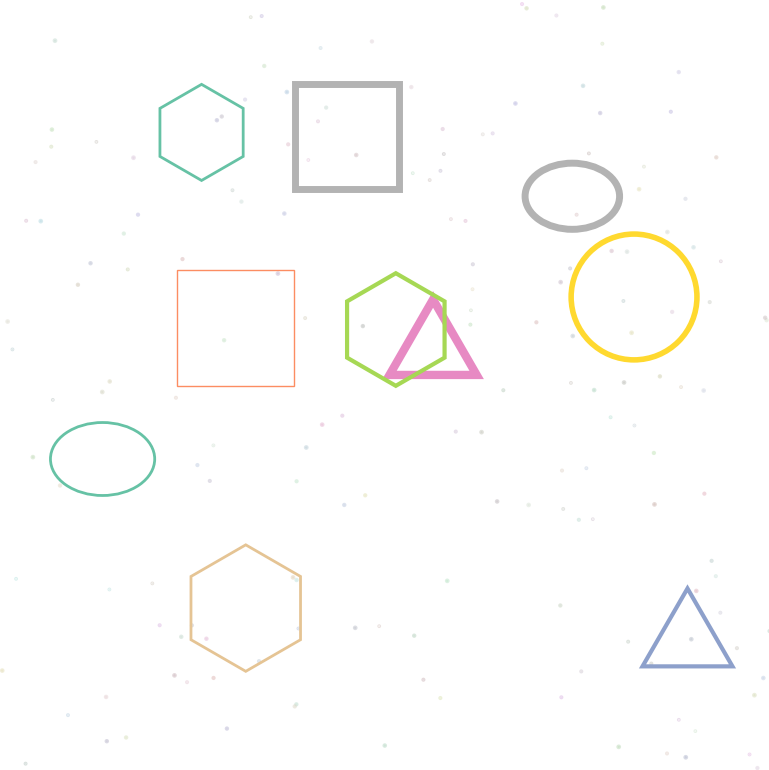[{"shape": "oval", "thickness": 1, "radius": 0.34, "center": [0.133, 0.404]}, {"shape": "hexagon", "thickness": 1, "radius": 0.31, "center": [0.262, 0.828]}, {"shape": "square", "thickness": 0.5, "radius": 0.38, "center": [0.306, 0.574]}, {"shape": "triangle", "thickness": 1.5, "radius": 0.34, "center": [0.893, 0.168]}, {"shape": "triangle", "thickness": 3, "radius": 0.33, "center": [0.562, 0.546]}, {"shape": "hexagon", "thickness": 1.5, "radius": 0.37, "center": [0.514, 0.572]}, {"shape": "circle", "thickness": 2, "radius": 0.41, "center": [0.823, 0.614]}, {"shape": "hexagon", "thickness": 1, "radius": 0.41, "center": [0.319, 0.21]}, {"shape": "square", "thickness": 2.5, "radius": 0.34, "center": [0.45, 0.823]}, {"shape": "oval", "thickness": 2.5, "radius": 0.31, "center": [0.743, 0.745]}]